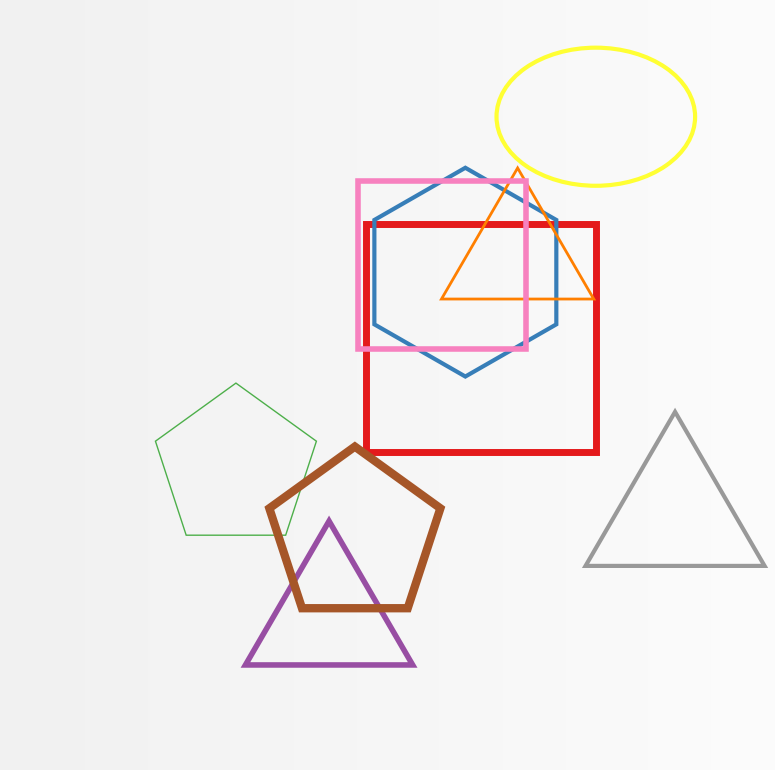[{"shape": "square", "thickness": 2.5, "radius": 0.74, "center": [0.62, 0.561]}, {"shape": "hexagon", "thickness": 1.5, "radius": 0.68, "center": [0.6, 0.647]}, {"shape": "pentagon", "thickness": 0.5, "radius": 0.55, "center": [0.304, 0.393]}, {"shape": "triangle", "thickness": 2, "radius": 0.62, "center": [0.425, 0.199]}, {"shape": "triangle", "thickness": 1, "radius": 0.57, "center": [0.668, 0.668]}, {"shape": "oval", "thickness": 1.5, "radius": 0.64, "center": [0.769, 0.848]}, {"shape": "pentagon", "thickness": 3, "radius": 0.58, "center": [0.458, 0.304]}, {"shape": "square", "thickness": 2, "radius": 0.54, "center": [0.57, 0.656]}, {"shape": "triangle", "thickness": 1.5, "radius": 0.67, "center": [0.871, 0.332]}]